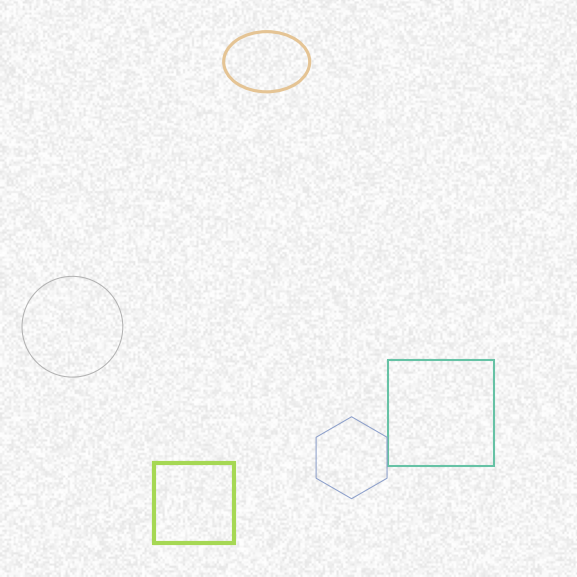[{"shape": "square", "thickness": 1, "radius": 0.46, "center": [0.764, 0.283]}, {"shape": "hexagon", "thickness": 0.5, "radius": 0.35, "center": [0.609, 0.207]}, {"shape": "square", "thickness": 2, "radius": 0.35, "center": [0.336, 0.129]}, {"shape": "oval", "thickness": 1.5, "radius": 0.37, "center": [0.462, 0.892]}, {"shape": "circle", "thickness": 0.5, "radius": 0.44, "center": [0.125, 0.433]}]